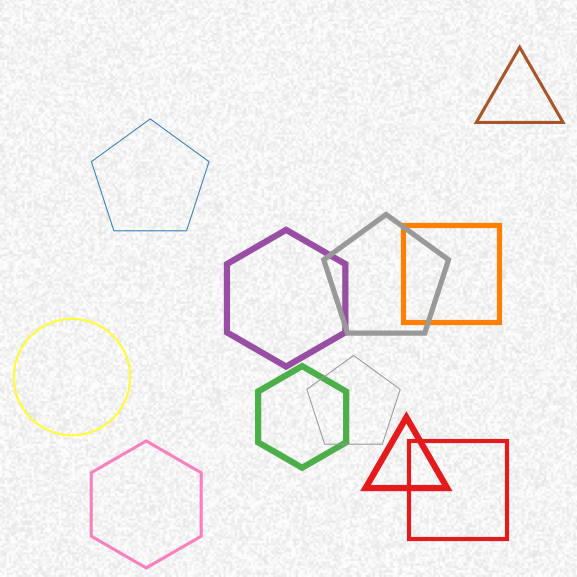[{"shape": "square", "thickness": 2, "radius": 0.42, "center": [0.794, 0.15]}, {"shape": "triangle", "thickness": 3, "radius": 0.41, "center": [0.704, 0.195]}, {"shape": "pentagon", "thickness": 0.5, "radius": 0.54, "center": [0.26, 0.686]}, {"shape": "hexagon", "thickness": 3, "radius": 0.44, "center": [0.523, 0.277]}, {"shape": "hexagon", "thickness": 3, "radius": 0.59, "center": [0.496, 0.483]}, {"shape": "square", "thickness": 2.5, "radius": 0.42, "center": [0.781, 0.526]}, {"shape": "circle", "thickness": 1, "radius": 0.5, "center": [0.125, 0.346]}, {"shape": "triangle", "thickness": 1.5, "radius": 0.43, "center": [0.9, 0.831]}, {"shape": "hexagon", "thickness": 1.5, "radius": 0.55, "center": [0.253, 0.126]}, {"shape": "pentagon", "thickness": 2.5, "radius": 0.57, "center": [0.669, 0.514]}, {"shape": "pentagon", "thickness": 0.5, "radius": 0.42, "center": [0.612, 0.299]}]